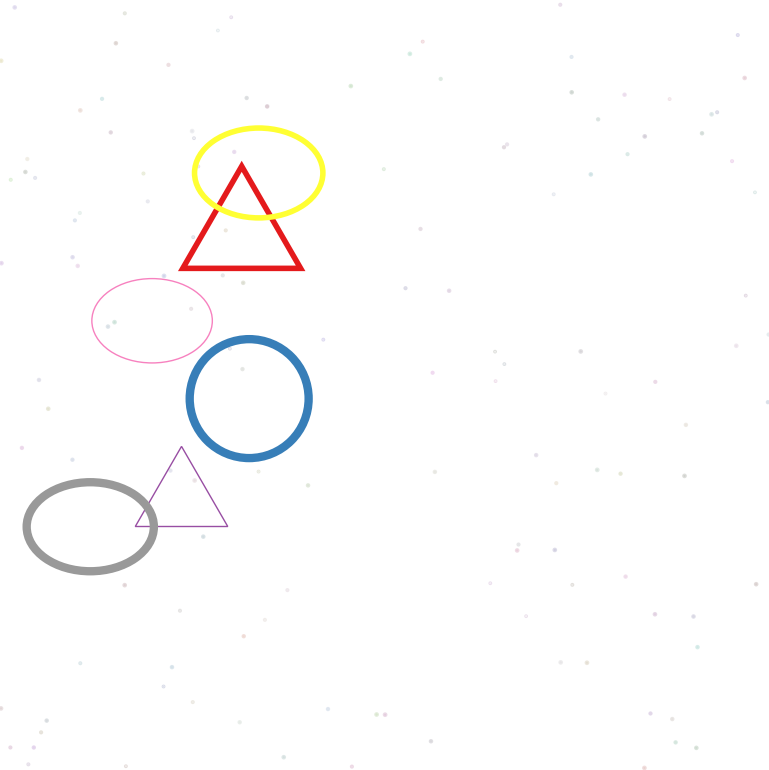[{"shape": "triangle", "thickness": 2, "radius": 0.44, "center": [0.314, 0.696]}, {"shape": "circle", "thickness": 3, "radius": 0.39, "center": [0.324, 0.482]}, {"shape": "triangle", "thickness": 0.5, "radius": 0.35, "center": [0.236, 0.351]}, {"shape": "oval", "thickness": 2, "radius": 0.42, "center": [0.336, 0.775]}, {"shape": "oval", "thickness": 0.5, "radius": 0.39, "center": [0.198, 0.583]}, {"shape": "oval", "thickness": 3, "radius": 0.41, "center": [0.117, 0.316]}]